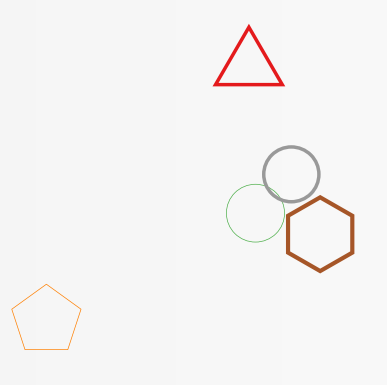[{"shape": "triangle", "thickness": 2.5, "radius": 0.5, "center": [0.642, 0.83]}, {"shape": "circle", "thickness": 0.5, "radius": 0.38, "center": [0.659, 0.446]}, {"shape": "pentagon", "thickness": 0.5, "radius": 0.47, "center": [0.12, 0.168]}, {"shape": "hexagon", "thickness": 3, "radius": 0.48, "center": [0.826, 0.392]}, {"shape": "circle", "thickness": 2.5, "radius": 0.36, "center": [0.752, 0.547]}]